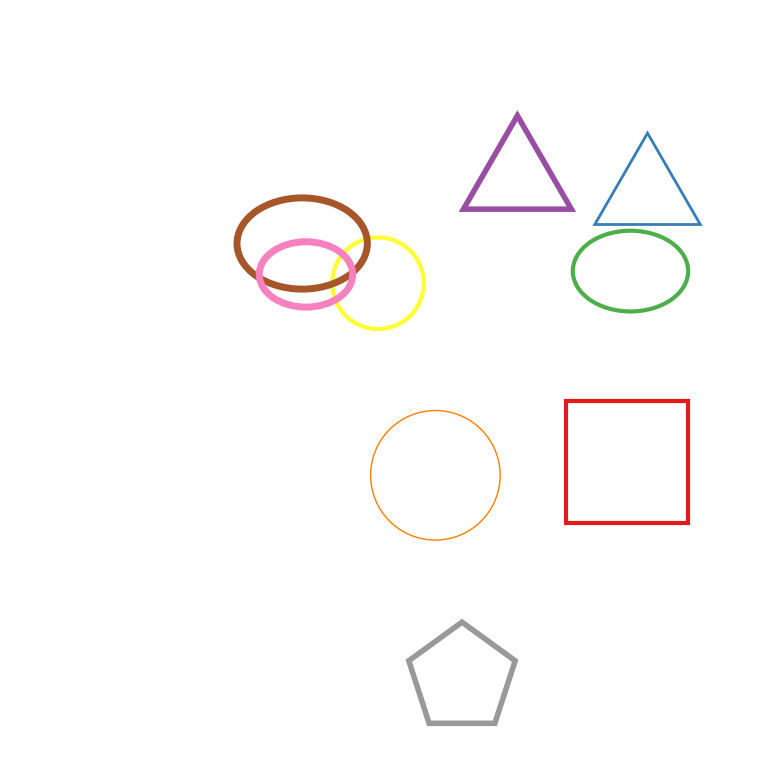[{"shape": "square", "thickness": 1.5, "radius": 0.4, "center": [0.815, 0.4]}, {"shape": "triangle", "thickness": 1, "radius": 0.4, "center": [0.841, 0.748]}, {"shape": "oval", "thickness": 1.5, "radius": 0.37, "center": [0.819, 0.648]}, {"shape": "triangle", "thickness": 2, "radius": 0.4, "center": [0.672, 0.769]}, {"shape": "circle", "thickness": 0.5, "radius": 0.42, "center": [0.565, 0.383]}, {"shape": "circle", "thickness": 1.5, "radius": 0.3, "center": [0.491, 0.632]}, {"shape": "oval", "thickness": 2.5, "radius": 0.42, "center": [0.392, 0.684]}, {"shape": "oval", "thickness": 2.5, "radius": 0.3, "center": [0.397, 0.644]}, {"shape": "pentagon", "thickness": 2, "radius": 0.36, "center": [0.6, 0.119]}]